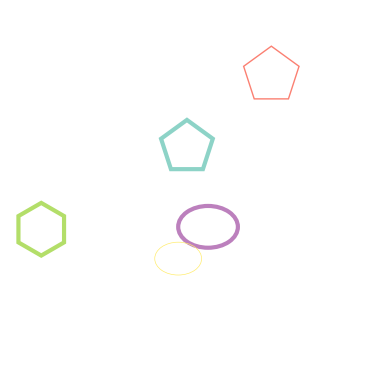[{"shape": "pentagon", "thickness": 3, "radius": 0.35, "center": [0.486, 0.618]}, {"shape": "pentagon", "thickness": 1, "radius": 0.38, "center": [0.705, 0.804]}, {"shape": "hexagon", "thickness": 3, "radius": 0.34, "center": [0.107, 0.405]}, {"shape": "oval", "thickness": 3, "radius": 0.39, "center": [0.54, 0.411]}, {"shape": "oval", "thickness": 0.5, "radius": 0.3, "center": [0.463, 0.328]}]